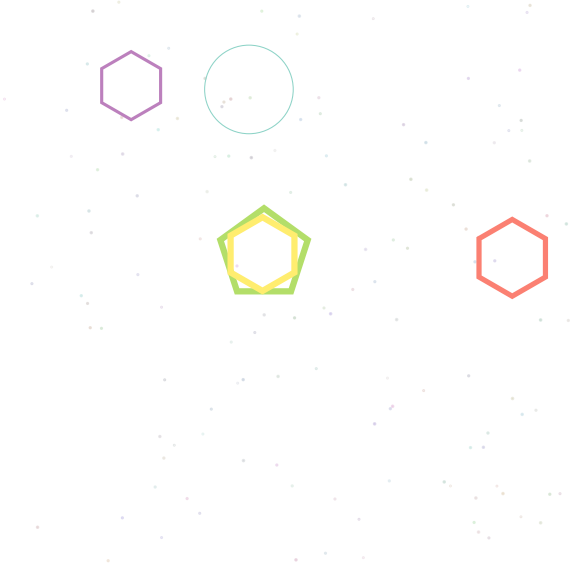[{"shape": "circle", "thickness": 0.5, "radius": 0.38, "center": [0.431, 0.844]}, {"shape": "hexagon", "thickness": 2.5, "radius": 0.33, "center": [0.887, 0.553]}, {"shape": "pentagon", "thickness": 3, "radius": 0.4, "center": [0.457, 0.559]}, {"shape": "hexagon", "thickness": 1.5, "radius": 0.29, "center": [0.227, 0.851]}, {"shape": "hexagon", "thickness": 3, "radius": 0.32, "center": [0.455, 0.559]}]